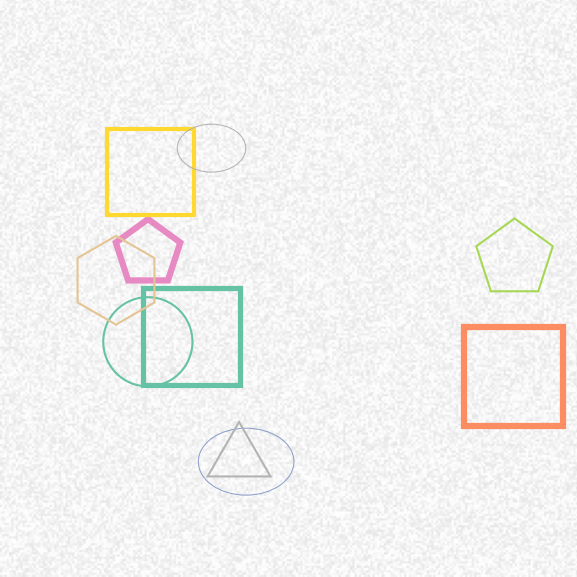[{"shape": "square", "thickness": 2.5, "radius": 0.42, "center": [0.331, 0.416]}, {"shape": "circle", "thickness": 1, "radius": 0.39, "center": [0.256, 0.407]}, {"shape": "square", "thickness": 3, "radius": 0.43, "center": [0.889, 0.348]}, {"shape": "oval", "thickness": 0.5, "radius": 0.41, "center": [0.426, 0.2]}, {"shape": "pentagon", "thickness": 3, "radius": 0.29, "center": [0.256, 0.561]}, {"shape": "pentagon", "thickness": 1, "radius": 0.35, "center": [0.891, 0.551]}, {"shape": "square", "thickness": 2, "radius": 0.37, "center": [0.26, 0.702]}, {"shape": "hexagon", "thickness": 1, "radius": 0.38, "center": [0.201, 0.514]}, {"shape": "oval", "thickness": 0.5, "radius": 0.3, "center": [0.366, 0.743]}, {"shape": "triangle", "thickness": 1, "radius": 0.31, "center": [0.414, 0.206]}]